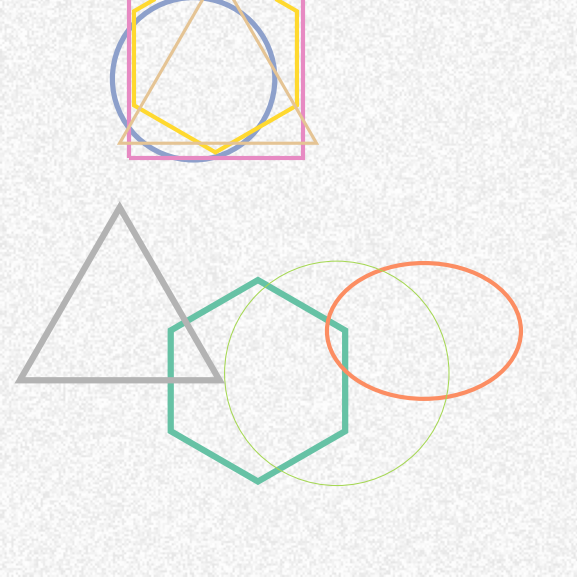[{"shape": "hexagon", "thickness": 3, "radius": 0.87, "center": [0.447, 0.34]}, {"shape": "oval", "thickness": 2, "radius": 0.84, "center": [0.734, 0.426]}, {"shape": "circle", "thickness": 2.5, "radius": 0.7, "center": [0.335, 0.863]}, {"shape": "square", "thickness": 2, "radius": 0.75, "center": [0.374, 0.876]}, {"shape": "circle", "thickness": 0.5, "radius": 0.97, "center": [0.583, 0.353]}, {"shape": "hexagon", "thickness": 2, "radius": 0.81, "center": [0.373, 0.898]}, {"shape": "triangle", "thickness": 1.5, "radius": 0.98, "center": [0.378, 0.85]}, {"shape": "triangle", "thickness": 3, "radius": 1.0, "center": [0.207, 0.44]}]